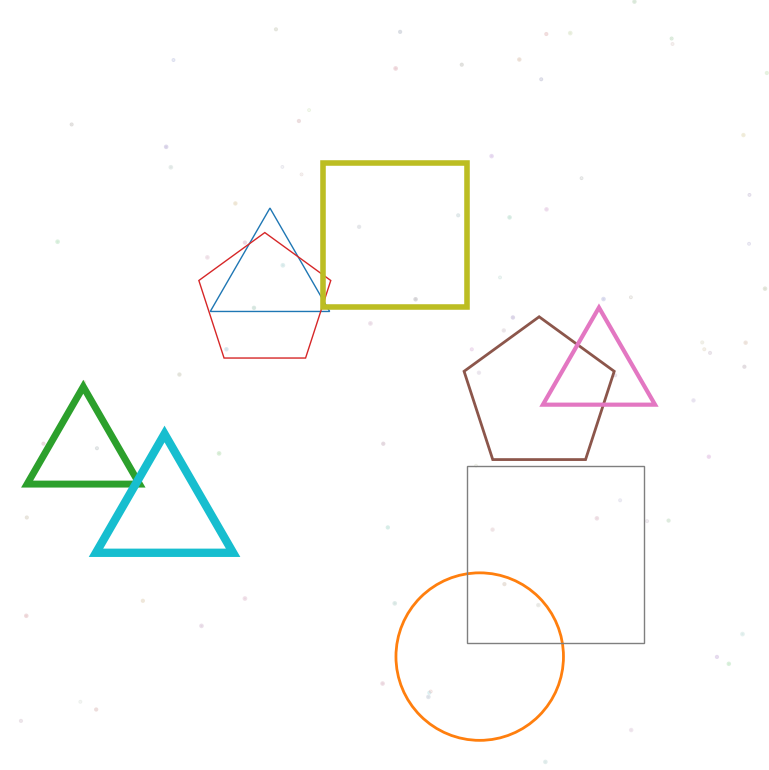[{"shape": "triangle", "thickness": 0.5, "radius": 0.45, "center": [0.351, 0.64]}, {"shape": "circle", "thickness": 1, "radius": 0.54, "center": [0.623, 0.147]}, {"shape": "triangle", "thickness": 2.5, "radius": 0.42, "center": [0.108, 0.413]}, {"shape": "pentagon", "thickness": 0.5, "radius": 0.45, "center": [0.344, 0.608]}, {"shape": "pentagon", "thickness": 1, "radius": 0.51, "center": [0.7, 0.486]}, {"shape": "triangle", "thickness": 1.5, "radius": 0.42, "center": [0.778, 0.516]}, {"shape": "square", "thickness": 0.5, "radius": 0.57, "center": [0.721, 0.28]}, {"shape": "square", "thickness": 2, "radius": 0.47, "center": [0.513, 0.695]}, {"shape": "triangle", "thickness": 3, "radius": 0.51, "center": [0.214, 0.334]}]